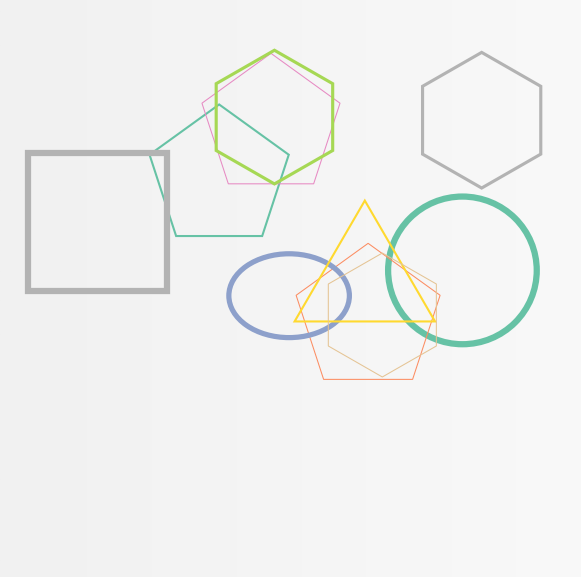[{"shape": "pentagon", "thickness": 1, "radius": 0.63, "center": [0.377, 0.692]}, {"shape": "circle", "thickness": 3, "radius": 0.64, "center": [0.796, 0.531]}, {"shape": "pentagon", "thickness": 0.5, "radius": 0.65, "center": [0.633, 0.448]}, {"shape": "oval", "thickness": 2.5, "radius": 0.52, "center": [0.497, 0.487]}, {"shape": "pentagon", "thickness": 0.5, "radius": 0.62, "center": [0.466, 0.782]}, {"shape": "hexagon", "thickness": 1.5, "radius": 0.58, "center": [0.472, 0.796]}, {"shape": "triangle", "thickness": 1, "radius": 0.7, "center": [0.628, 0.512]}, {"shape": "hexagon", "thickness": 0.5, "radius": 0.54, "center": [0.658, 0.454]}, {"shape": "square", "thickness": 3, "radius": 0.6, "center": [0.168, 0.615]}, {"shape": "hexagon", "thickness": 1.5, "radius": 0.59, "center": [0.829, 0.791]}]